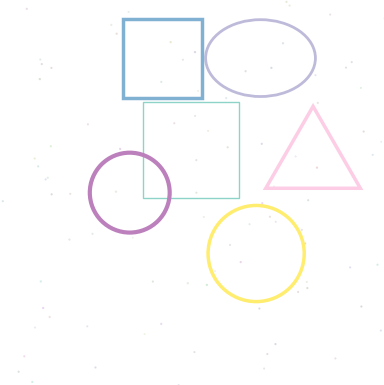[{"shape": "square", "thickness": 1, "radius": 0.63, "center": [0.496, 0.611]}, {"shape": "oval", "thickness": 2, "radius": 0.71, "center": [0.677, 0.849]}, {"shape": "square", "thickness": 2.5, "radius": 0.51, "center": [0.423, 0.848]}, {"shape": "triangle", "thickness": 2.5, "radius": 0.71, "center": [0.813, 0.582]}, {"shape": "circle", "thickness": 3, "radius": 0.52, "center": [0.337, 0.5]}, {"shape": "circle", "thickness": 2.5, "radius": 0.62, "center": [0.665, 0.341]}]